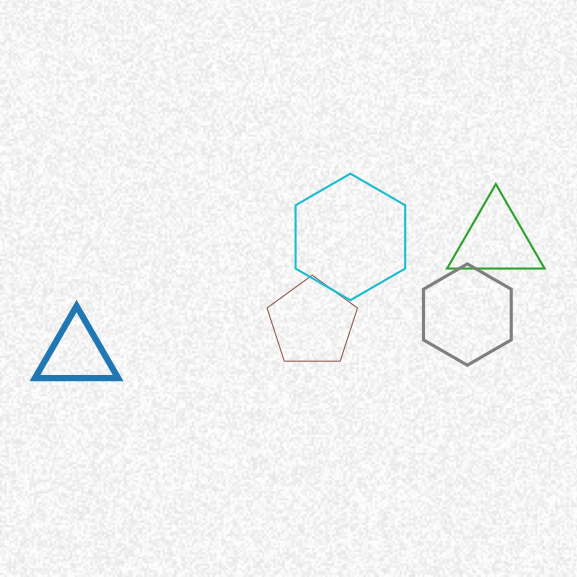[{"shape": "triangle", "thickness": 3, "radius": 0.42, "center": [0.133, 0.386]}, {"shape": "triangle", "thickness": 1, "radius": 0.49, "center": [0.859, 0.583]}, {"shape": "pentagon", "thickness": 0.5, "radius": 0.41, "center": [0.541, 0.44]}, {"shape": "hexagon", "thickness": 1.5, "radius": 0.44, "center": [0.809, 0.454]}, {"shape": "hexagon", "thickness": 1, "radius": 0.55, "center": [0.607, 0.589]}]